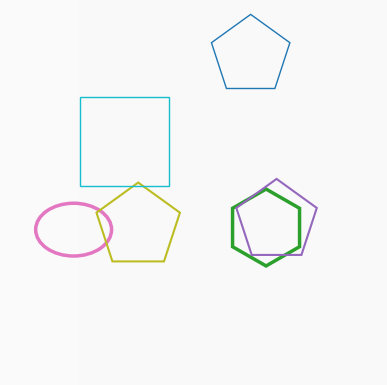[{"shape": "pentagon", "thickness": 1, "radius": 0.53, "center": [0.647, 0.856]}, {"shape": "hexagon", "thickness": 2.5, "radius": 0.5, "center": [0.687, 0.409]}, {"shape": "pentagon", "thickness": 1.5, "radius": 0.55, "center": [0.714, 0.426]}, {"shape": "oval", "thickness": 2.5, "radius": 0.49, "center": [0.19, 0.404]}, {"shape": "pentagon", "thickness": 1.5, "radius": 0.57, "center": [0.357, 0.413]}, {"shape": "square", "thickness": 1, "radius": 0.58, "center": [0.321, 0.633]}]